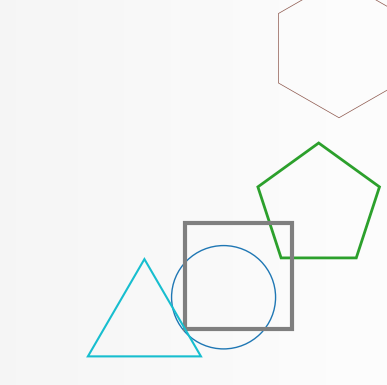[{"shape": "circle", "thickness": 1, "radius": 0.67, "center": [0.577, 0.228]}, {"shape": "pentagon", "thickness": 2, "radius": 0.82, "center": [0.822, 0.464]}, {"shape": "hexagon", "thickness": 0.5, "radius": 0.9, "center": [0.875, 0.875]}, {"shape": "square", "thickness": 3, "radius": 0.69, "center": [0.615, 0.283]}, {"shape": "triangle", "thickness": 1.5, "radius": 0.84, "center": [0.373, 0.159]}]